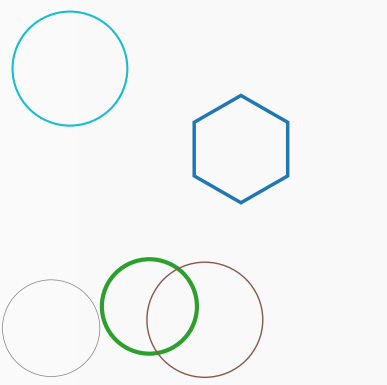[{"shape": "hexagon", "thickness": 2.5, "radius": 0.7, "center": [0.622, 0.613]}, {"shape": "circle", "thickness": 3, "radius": 0.61, "center": [0.386, 0.204]}, {"shape": "circle", "thickness": 1, "radius": 0.75, "center": [0.529, 0.169]}, {"shape": "circle", "thickness": 0.5, "radius": 0.63, "center": [0.132, 0.148]}, {"shape": "circle", "thickness": 1.5, "radius": 0.74, "center": [0.18, 0.822]}]